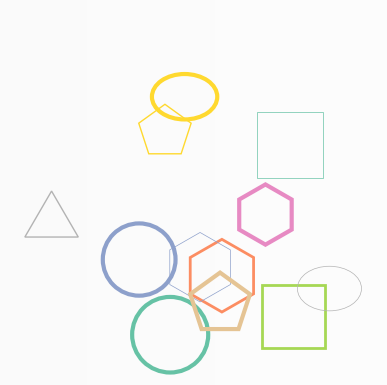[{"shape": "circle", "thickness": 3, "radius": 0.49, "center": [0.439, 0.131]}, {"shape": "square", "thickness": 0.5, "radius": 0.42, "center": [0.747, 0.623]}, {"shape": "hexagon", "thickness": 2, "radius": 0.47, "center": [0.573, 0.284]}, {"shape": "hexagon", "thickness": 0.5, "radius": 0.45, "center": [0.516, 0.306]}, {"shape": "circle", "thickness": 3, "radius": 0.47, "center": [0.359, 0.326]}, {"shape": "hexagon", "thickness": 3, "radius": 0.39, "center": [0.685, 0.443]}, {"shape": "square", "thickness": 2, "radius": 0.4, "center": [0.757, 0.178]}, {"shape": "oval", "thickness": 3, "radius": 0.42, "center": [0.476, 0.749]}, {"shape": "pentagon", "thickness": 1, "radius": 0.36, "center": [0.426, 0.658]}, {"shape": "pentagon", "thickness": 3, "radius": 0.41, "center": [0.568, 0.211]}, {"shape": "oval", "thickness": 0.5, "radius": 0.41, "center": [0.85, 0.251]}, {"shape": "triangle", "thickness": 1, "radius": 0.4, "center": [0.133, 0.424]}]